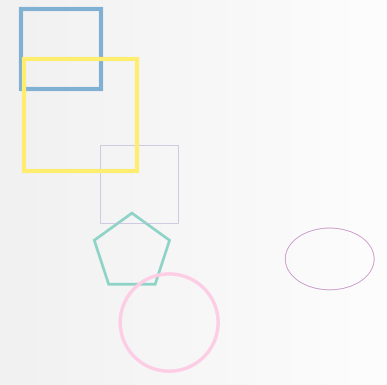[{"shape": "pentagon", "thickness": 2, "radius": 0.51, "center": [0.34, 0.344]}, {"shape": "square", "thickness": 0.5, "radius": 0.5, "center": [0.358, 0.523]}, {"shape": "square", "thickness": 3, "radius": 0.52, "center": [0.158, 0.873]}, {"shape": "circle", "thickness": 2.5, "radius": 0.63, "center": [0.437, 0.162]}, {"shape": "oval", "thickness": 0.5, "radius": 0.57, "center": [0.851, 0.327]}, {"shape": "square", "thickness": 3, "radius": 0.73, "center": [0.208, 0.702]}]